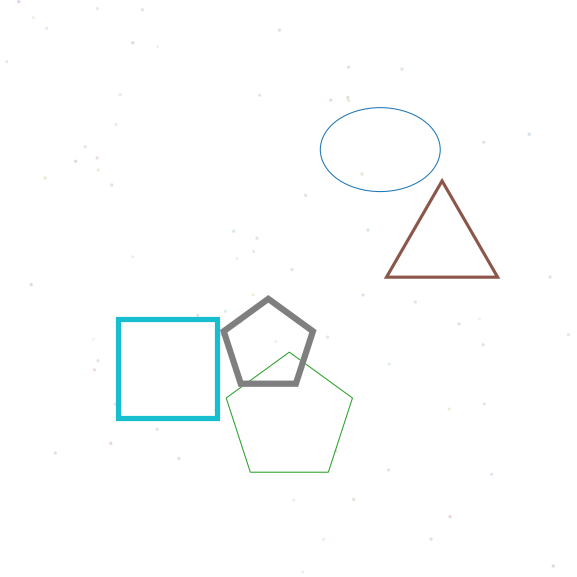[{"shape": "oval", "thickness": 0.5, "radius": 0.52, "center": [0.658, 0.74]}, {"shape": "pentagon", "thickness": 0.5, "radius": 0.57, "center": [0.501, 0.274]}, {"shape": "triangle", "thickness": 1.5, "radius": 0.56, "center": [0.765, 0.575]}, {"shape": "pentagon", "thickness": 3, "radius": 0.41, "center": [0.465, 0.4]}, {"shape": "square", "thickness": 2.5, "radius": 0.43, "center": [0.29, 0.362]}]